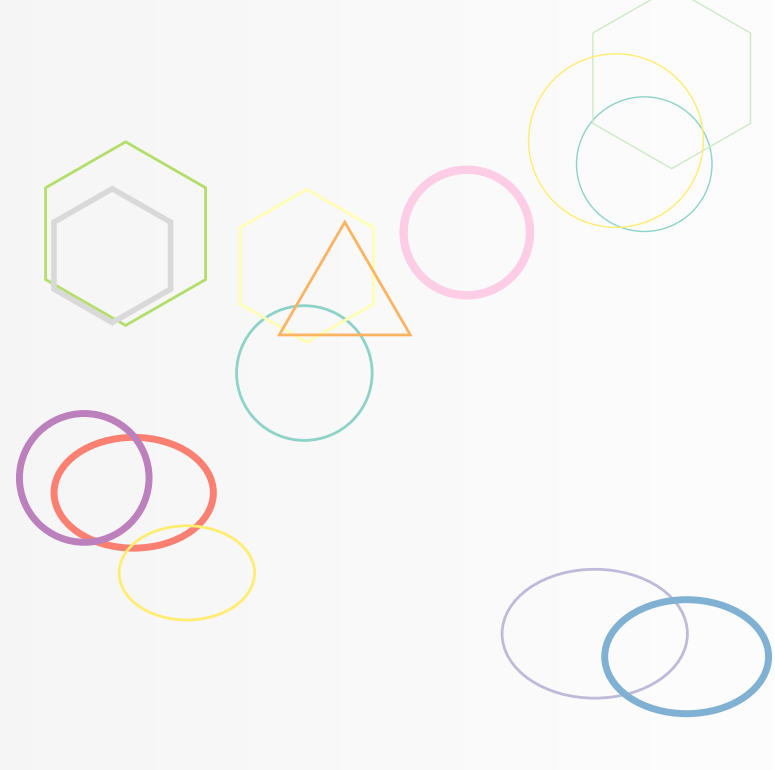[{"shape": "circle", "thickness": 0.5, "radius": 0.44, "center": [0.831, 0.787]}, {"shape": "circle", "thickness": 1, "radius": 0.44, "center": [0.393, 0.516]}, {"shape": "hexagon", "thickness": 1, "radius": 0.5, "center": [0.396, 0.655]}, {"shape": "oval", "thickness": 1, "radius": 0.6, "center": [0.767, 0.177]}, {"shape": "oval", "thickness": 2.5, "radius": 0.51, "center": [0.173, 0.36]}, {"shape": "oval", "thickness": 2.5, "radius": 0.53, "center": [0.886, 0.147]}, {"shape": "triangle", "thickness": 1, "radius": 0.49, "center": [0.445, 0.614]}, {"shape": "hexagon", "thickness": 1, "radius": 0.6, "center": [0.162, 0.697]}, {"shape": "circle", "thickness": 3, "radius": 0.41, "center": [0.602, 0.698]}, {"shape": "hexagon", "thickness": 2, "radius": 0.43, "center": [0.145, 0.668]}, {"shape": "circle", "thickness": 2.5, "radius": 0.42, "center": [0.109, 0.379]}, {"shape": "hexagon", "thickness": 0.5, "radius": 0.59, "center": [0.867, 0.898]}, {"shape": "oval", "thickness": 1, "radius": 0.44, "center": [0.241, 0.256]}, {"shape": "circle", "thickness": 0.5, "radius": 0.56, "center": [0.795, 0.817]}]